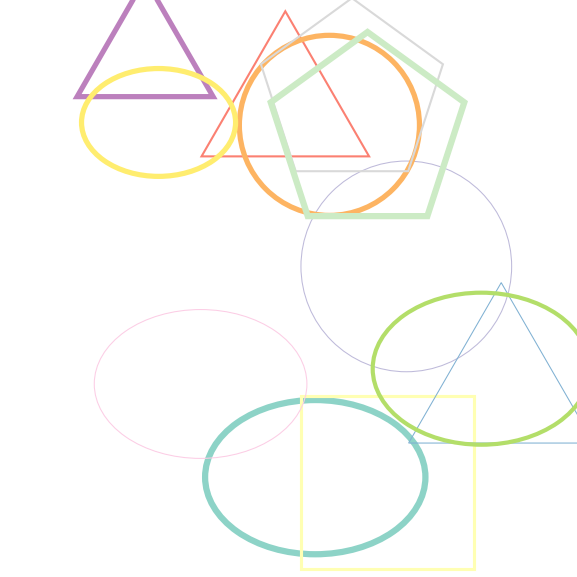[{"shape": "oval", "thickness": 3, "radius": 0.95, "center": [0.546, 0.173]}, {"shape": "square", "thickness": 1.5, "radius": 0.75, "center": [0.671, 0.164]}, {"shape": "circle", "thickness": 0.5, "radius": 0.91, "center": [0.704, 0.538]}, {"shape": "triangle", "thickness": 1, "radius": 0.84, "center": [0.494, 0.812]}, {"shape": "triangle", "thickness": 0.5, "radius": 0.93, "center": [0.868, 0.325]}, {"shape": "circle", "thickness": 2.5, "radius": 0.78, "center": [0.57, 0.782]}, {"shape": "oval", "thickness": 2, "radius": 0.94, "center": [0.833, 0.361]}, {"shape": "oval", "thickness": 0.5, "radius": 0.92, "center": [0.347, 0.334]}, {"shape": "pentagon", "thickness": 1, "radius": 0.83, "center": [0.609, 0.837]}, {"shape": "triangle", "thickness": 2.5, "radius": 0.68, "center": [0.251, 0.9]}, {"shape": "pentagon", "thickness": 3, "radius": 0.88, "center": [0.636, 0.767]}, {"shape": "oval", "thickness": 2.5, "radius": 0.67, "center": [0.275, 0.787]}]